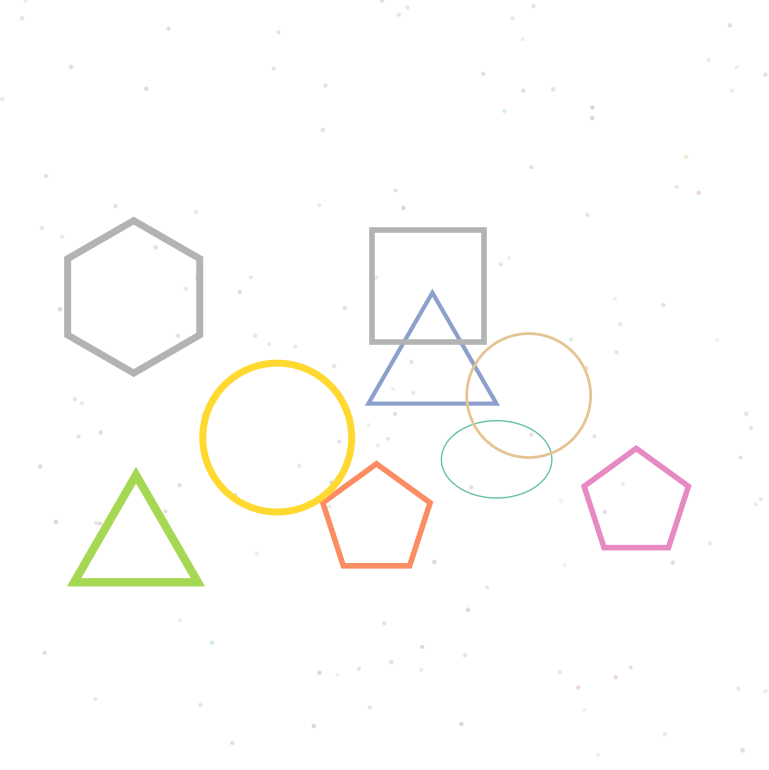[{"shape": "oval", "thickness": 0.5, "radius": 0.36, "center": [0.645, 0.403]}, {"shape": "pentagon", "thickness": 2, "radius": 0.37, "center": [0.489, 0.324]}, {"shape": "triangle", "thickness": 1.5, "radius": 0.48, "center": [0.562, 0.524]}, {"shape": "pentagon", "thickness": 2, "radius": 0.36, "center": [0.826, 0.346]}, {"shape": "triangle", "thickness": 3, "radius": 0.46, "center": [0.177, 0.29]}, {"shape": "circle", "thickness": 2.5, "radius": 0.48, "center": [0.36, 0.432]}, {"shape": "circle", "thickness": 1, "radius": 0.4, "center": [0.687, 0.486]}, {"shape": "square", "thickness": 2, "radius": 0.36, "center": [0.556, 0.628]}, {"shape": "hexagon", "thickness": 2.5, "radius": 0.5, "center": [0.174, 0.614]}]